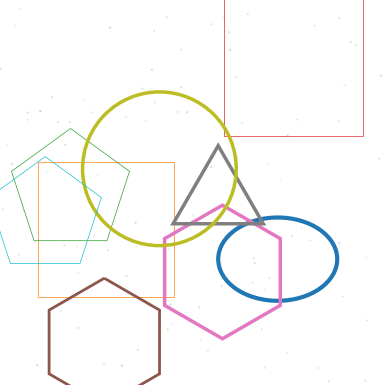[{"shape": "oval", "thickness": 3, "radius": 0.77, "center": [0.721, 0.327]}, {"shape": "square", "thickness": 0.5, "radius": 0.88, "center": [0.275, 0.404]}, {"shape": "pentagon", "thickness": 0.5, "radius": 0.81, "center": [0.183, 0.505]}, {"shape": "square", "thickness": 0.5, "radius": 0.9, "center": [0.763, 0.827]}, {"shape": "hexagon", "thickness": 2, "radius": 0.83, "center": [0.271, 0.112]}, {"shape": "hexagon", "thickness": 2.5, "radius": 0.87, "center": [0.578, 0.294]}, {"shape": "triangle", "thickness": 2.5, "radius": 0.68, "center": [0.567, 0.486]}, {"shape": "circle", "thickness": 2.5, "radius": 1.0, "center": [0.414, 0.562]}, {"shape": "pentagon", "thickness": 0.5, "radius": 0.77, "center": [0.117, 0.44]}]